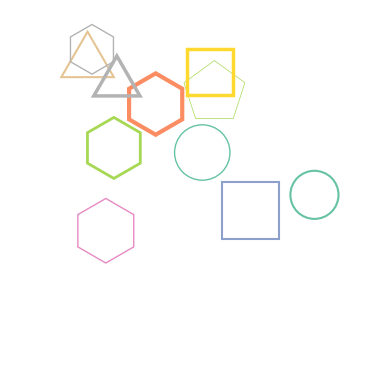[{"shape": "circle", "thickness": 1, "radius": 0.36, "center": [0.525, 0.604]}, {"shape": "circle", "thickness": 1.5, "radius": 0.31, "center": [0.817, 0.494]}, {"shape": "hexagon", "thickness": 3, "radius": 0.4, "center": [0.404, 0.73]}, {"shape": "square", "thickness": 1.5, "radius": 0.37, "center": [0.65, 0.452]}, {"shape": "hexagon", "thickness": 1, "radius": 0.42, "center": [0.275, 0.401]}, {"shape": "hexagon", "thickness": 2, "radius": 0.4, "center": [0.296, 0.616]}, {"shape": "pentagon", "thickness": 0.5, "radius": 0.42, "center": [0.557, 0.759]}, {"shape": "square", "thickness": 2.5, "radius": 0.3, "center": [0.545, 0.813]}, {"shape": "triangle", "thickness": 1.5, "radius": 0.39, "center": [0.227, 0.839]}, {"shape": "hexagon", "thickness": 1, "radius": 0.32, "center": [0.239, 0.872]}, {"shape": "triangle", "thickness": 2.5, "radius": 0.35, "center": [0.304, 0.785]}]